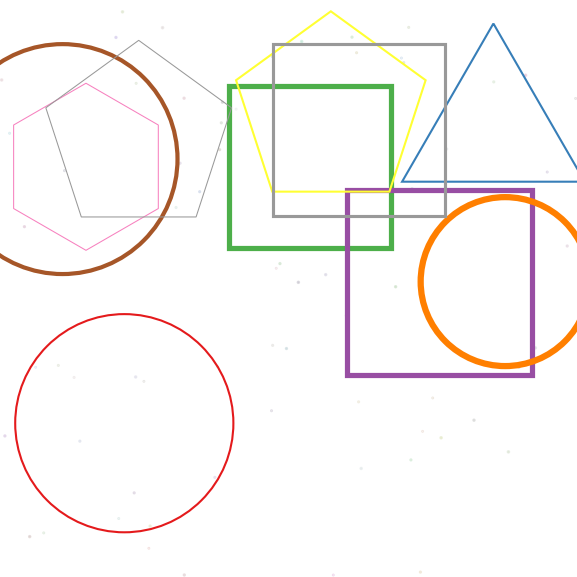[{"shape": "circle", "thickness": 1, "radius": 0.94, "center": [0.215, 0.266]}, {"shape": "triangle", "thickness": 1, "radius": 0.91, "center": [0.854, 0.776]}, {"shape": "square", "thickness": 2.5, "radius": 0.7, "center": [0.536, 0.709]}, {"shape": "square", "thickness": 2.5, "radius": 0.8, "center": [0.762, 0.51]}, {"shape": "circle", "thickness": 3, "radius": 0.73, "center": [0.875, 0.512]}, {"shape": "pentagon", "thickness": 1, "radius": 0.86, "center": [0.573, 0.807]}, {"shape": "circle", "thickness": 2, "radius": 1.0, "center": [0.108, 0.724]}, {"shape": "hexagon", "thickness": 0.5, "radius": 0.72, "center": [0.149, 0.71]}, {"shape": "pentagon", "thickness": 0.5, "radius": 0.85, "center": [0.24, 0.76]}, {"shape": "square", "thickness": 1.5, "radius": 0.74, "center": [0.622, 0.774]}]